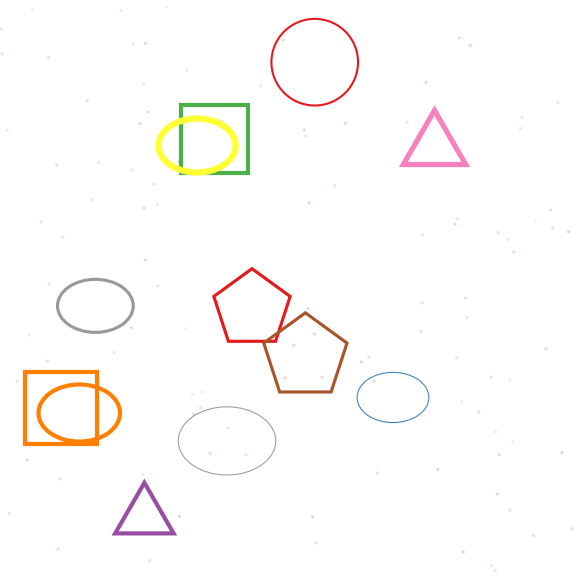[{"shape": "circle", "thickness": 1, "radius": 0.38, "center": [0.545, 0.891]}, {"shape": "pentagon", "thickness": 1.5, "radius": 0.35, "center": [0.436, 0.464]}, {"shape": "oval", "thickness": 0.5, "radius": 0.31, "center": [0.68, 0.311]}, {"shape": "square", "thickness": 2, "radius": 0.29, "center": [0.371, 0.758]}, {"shape": "triangle", "thickness": 2, "radius": 0.29, "center": [0.25, 0.105]}, {"shape": "oval", "thickness": 2, "radius": 0.35, "center": [0.137, 0.284]}, {"shape": "square", "thickness": 2, "radius": 0.31, "center": [0.105, 0.293]}, {"shape": "oval", "thickness": 3, "radius": 0.33, "center": [0.341, 0.747]}, {"shape": "pentagon", "thickness": 1.5, "radius": 0.38, "center": [0.529, 0.382]}, {"shape": "triangle", "thickness": 2.5, "radius": 0.31, "center": [0.752, 0.745]}, {"shape": "oval", "thickness": 1.5, "radius": 0.33, "center": [0.165, 0.47]}, {"shape": "oval", "thickness": 0.5, "radius": 0.42, "center": [0.393, 0.236]}]